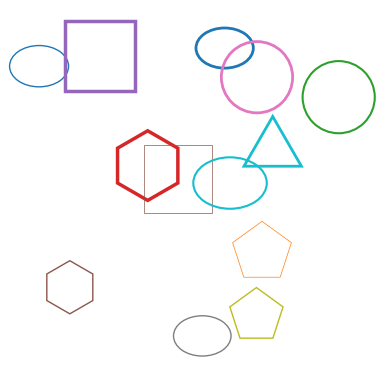[{"shape": "oval", "thickness": 2, "radius": 0.37, "center": [0.584, 0.875]}, {"shape": "oval", "thickness": 1, "radius": 0.38, "center": [0.101, 0.828]}, {"shape": "pentagon", "thickness": 0.5, "radius": 0.4, "center": [0.681, 0.345]}, {"shape": "circle", "thickness": 1.5, "radius": 0.47, "center": [0.88, 0.748]}, {"shape": "hexagon", "thickness": 2.5, "radius": 0.45, "center": [0.384, 0.57]}, {"shape": "square", "thickness": 2.5, "radius": 0.46, "center": [0.259, 0.854]}, {"shape": "square", "thickness": 0.5, "radius": 0.44, "center": [0.462, 0.535]}, {"shape": "hexagon", "thickness": 1, "radius": 0.34, "center": [0.181, 0.254]}, {"shape": "circle", "thickness": 2, "radius": 0.46, "center": [0.667, 0.799]}, {"shape": "oval", "thickness": 1, "radius": 0.37, "center": [0.525, 0.128]}, {"shape": "pentagon", "thickness": 1, "radius": 0.36, "center": [0.666, 0.18]}, {"shape": "oval", "thickness": 1.5, "radius": 0.48, "center": [0.598, 0.525]}, {"shape": "triangle", "thickness": 2, "radius": 0.43, "center": [0.708, 0.611]}]